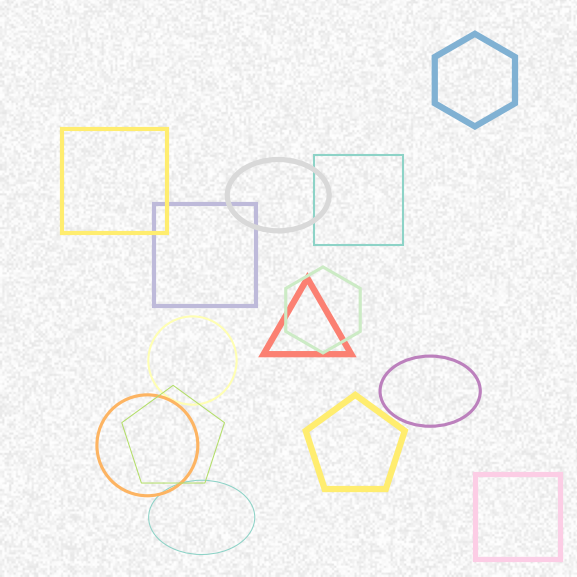[{"shape": "square", "thickness": 1, "radius": 0.39, "center": [0.621, 0.652]}, {"shape": "oval", "thickness": 0.5, "radius": 0.46, "center": [0.349, 0.103]}, {"shape": "circle", "thickness": 1, "radius": 0.38, "center": [0.333, 0.375]}, {"shape": "square", "thickness": 2, "radius": 0.44, "center": [0.355, 0.557]}, {"shape": "triangle", "thickness": 3, "radius": 0.44, "center": [0.532, 0.43]}, {"shape": "hexagon", "thickness": 3, "radius": 0.4, "center": [0.822, 0.86]}, {"shape": "circle", "thickness": 1.5, "radius": 0.44, "center": [0.255, 0.228]}, {"shape": "pentagon", "thickness": 0.5, "radius": 0.47, "center": [0.3, 0.238]}, {"shape": "square", "thickness": 2.5, "radius": 0.37, "center": [0.896, 0.105]}, {"shape": "oval", "thickness": 2.5, "radius": 0.44, "center": [0.482, 0.661]}, {"shape": "oval", "thickness": 1.5, "radius": 0.43, "center": [0.745, 0.322]}, {"shape": "hexagon", "thickness": 1.5, "radius": 0.37, "center": [0.559, 0.462]}, {"shape": "square", "thickness": 2, "radius": 0.45, "center": [0.199, 0.686]}, {"shape": "pentagon", "thickness": 3, "radius": 0.45, "center": [0.615, 0.225]}]